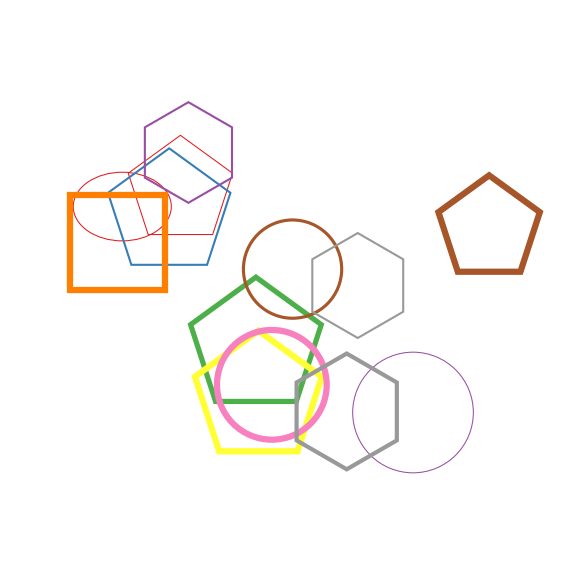[{"shape": "oval", "thickness": 0.5, "radius": 0.42, "center": [0.212, 0.641]}, {"shape": "pentagon", "thickness": 0.5, "radius": 0.47, "center": [0.312, 0.67]}, {"shape": "pentagon", "thickness": 1, "radius": 0.56, "center": [0.293, 0.631]}, {"shape": "pentagon", "thickness": 2.5, "radius": 0.59, "center": [0.443, 0.4]}, {"shape": "hexagon", "thickness": 1, "radius": 0.44, "center": [0.326, 0.735]}, {"shape": "circle", "thickness": 0.5, "radius": 0.52, "center": [0.715, 0.285]}, {"shape": "square", "thickness": 3, "radius": 0.41, "center": [0.203, 0.579]}, {"shape": "pentagon", "thickness": 3, "radius": 0.58, "center": [0.447, 0.311]}, {"shape": "pentagon", "thickness": 3, "radius": 0.46, "center": [0.847, 0.603]}, {"shape": "circle", "thickness": 1.5, "radius": 0.43, "center": [0.507, 0.533]}, {"shape": "circle", "thickness": 3, "radius": 0.47, "center": [0.471, 0.333]}, {"shape": "hexagon", "thickness": 2, "radius": 0.5, "center": [0.6, 0.287]}, {"shape": "hexagon", "thickness": 1, "radius": 0.45, "center": [0.619, 0.505]}]